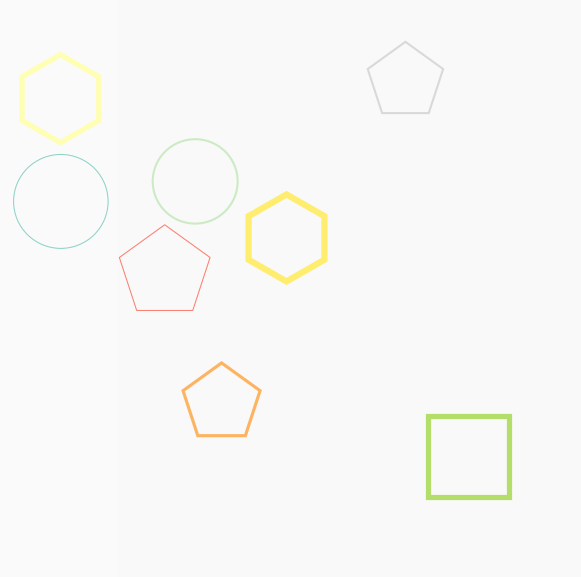[{"shape": "circle", "thickness": 0.5, "radius": 0.41, "center": [0.105, 0.65]}, {"shape": "hexagon", "thickness": 2.5, "radius": 0.38, "center": [0.104, 0.828]}, {"shape": "pentagon", "thickness": 0.5, "radius": 0.41, "center": [0.283, 0.528]}, {"shape": "pentagon", "thickness": 1.5, "radius": 0.35, "center": [0.381, 0.301]}, {"shape": "square", "thickness": 2.5, "radius": 0.35, "center": [0.806, 0.208]}, {"shape": "pentagon", "thickness": 1, "radius": 0.34, "center": [0.698, 0.859]}, {"shape": "circle", "thickness": 1, "radius": 0.37, "center": [0.336, 0.685]}, {"shape": "hexagon", "thickness": 3, "radius": 0.38, "center": [0.493, 0.587]}]